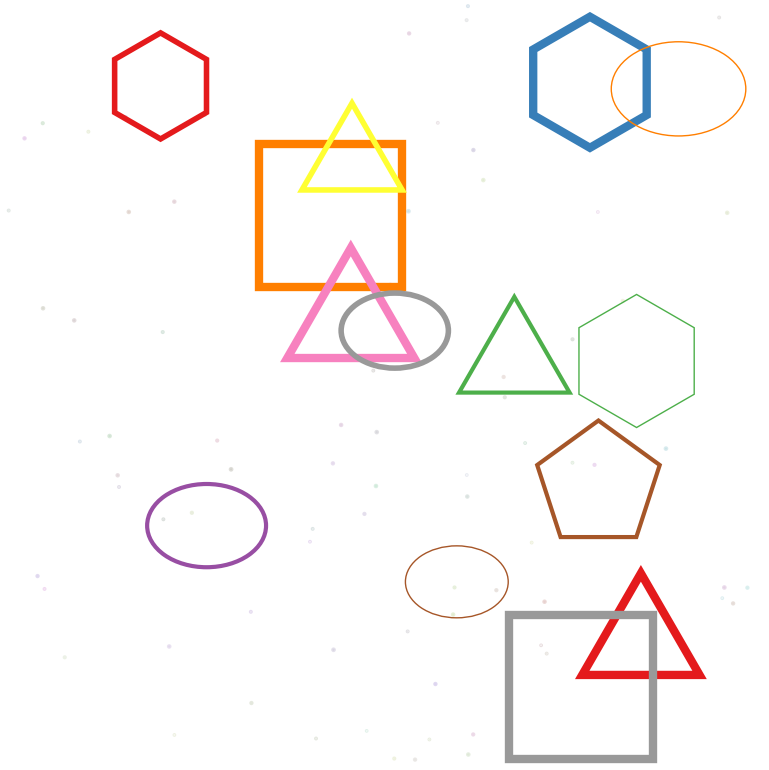[{"shape": "hexagon", "thickness": 2, "radius": 0.34, "center": [0.209, 0.888]}, {"shape": "triangle", "thickness": 3, "radius": 0.44, "center": [0.832, 0.167]}, {"shape": "hexagon", "thickness": 3, "radius": 0.43, "center": [0.766, 0.893]}, {"shape": "hexagon", "thickness": 0.5, "radius": 0.43, "center": [0.827, 0.531]}, {"shape": "triangle", "thickness": 1.5, "radius": 0.41, "center": [0.668, 0.532]}, {"shape": "oval", "thickness": 1.5, "radius": 0.39, "center": [0.268, 0.317]}, {"shape": "square", "thickness": 3, "radius": 0.47, "center": [0.43, 0.72]}, {"shape": "oval", "thickness": 0.5, "radius": 0.44, "center": [0.881, 0.885]}, {"shape": "triangle", "thickness": 2, "radius": 0.38, "center": [0.457, 0.791]}, {"shape": "oval", "thickness": 0.5, "radius": 0.33, "center": [0.593, 0.244]}, {"shape": "pentagon", "thickness": 1.5, "radius": 0.42, "center": [0.777, 0.37]}, {"shape": "triangle", "thickness": 3, "radius": 0.48, "center": [0.456, 0.583]}, {"shape": "square", "thickness": 3, "radius": 0.47, "center": [0.754, 0.108]}, {"shape": "oval", "thickness": 2, "radius": 0.35, "center": [0.513, 0.571]}]